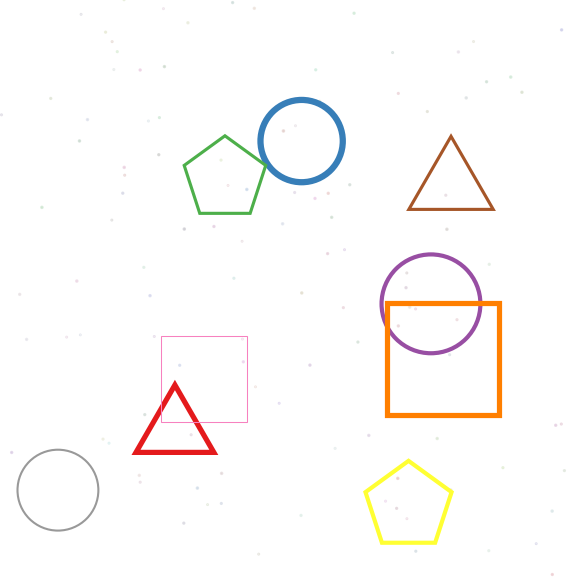[{"shape": "triangle", "thickness": 2.5, "radius": 0.39, "center": [0.303, 0.255]}, {"shape": "circle", "thickness": 3, "radius": 0.36, "center": [0.522, 0.755]}, {"shape": "pentagon", "thickness": 1.5, "radius": 0.37, "center": [0.39, 0.69]}, {"shape": "circle", "thickness": 2, "radius": 0.43, "center": [0.746, 0.473]}, {"shape": "square", "thickness": 2.5, "radius": 0.49, "center": [0.767, 0.378]}, {"shape": "pentagon", "thickness": 2, "radius": 0.39, "center": [0.707, 0.123]}, {"shape": "triangle", "thickness": 1.5, "radius": 0.42, "center": [0.781, 0.679]}, {"shape": "square", "thickness": 0.5, "radius": 0.37, "center": [0.353, 0.343]}, {"shape": "circle", "thickness": 1, "radius": 0.35, "center": [0.1, 0.15]}]